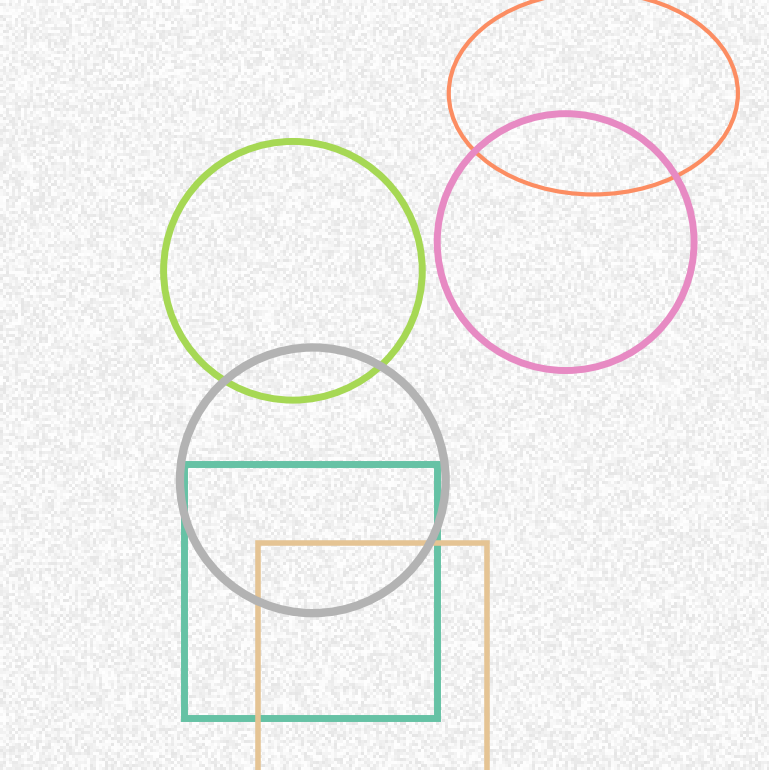[{"shape": "square", "thickness": 2.5, "radius": 0.82, "center": [0.403, 0.232]}, {"shape": "oval", "thickness": 1.5, "radius": 0.94, "center": [0.771, 0.879]}, {"shape": "circle", "thickness": 2.5, "radius": 0.83, "center": [0.735, 0.686]}, {"shape": "circle", "thickness": 2.5, "radius": 0.84, "center": [0.38, 0.648]}, {"shape": "square", "thickness": 2, "radius": 0.74, "center": [0.484, 0.146]}, {"shape": "circle", "thickness": 3, "radius": 0.86, "center": [0.406, 0.376]}]